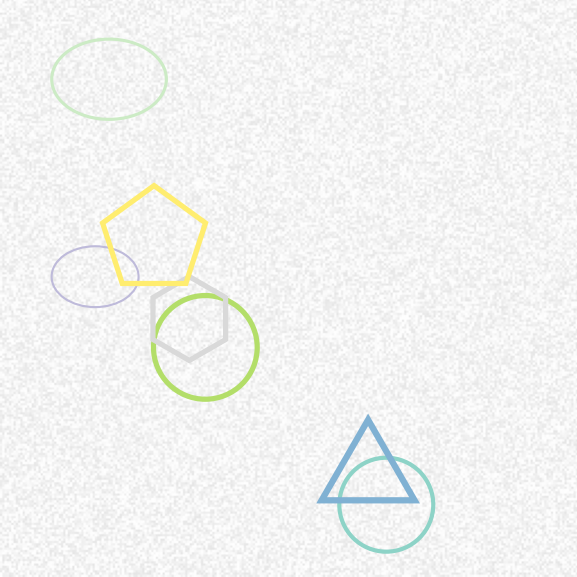[{"shape": "circle", "thickness": 2, "radius": 0.41, "center": [0.669, 0.125]}, {"shape": "oval", "thickness": 1, "radius": 0.38, "center": [0.165, 0.52]}, {"shape": "triangle", "thickness": 3, "radius": 0.46, "center": [0.637, 0.179]}, {"shape": "circle", "thickness": 2.5, "radius": 0.45, "center": [0.356, 0.398]}, {"shape": "hexagon", "thickness": 2.5, "radius": 0.36, "center": [0.328, 0.448]}, {"shape": "oval", "thickness": 1.5, "radius": 0.5, "center": [0.189, 0.862]}, {"shape": "pentagon", "thickness": 2.5, "radius": 0.47, "center": [0.267, 0.584]}]